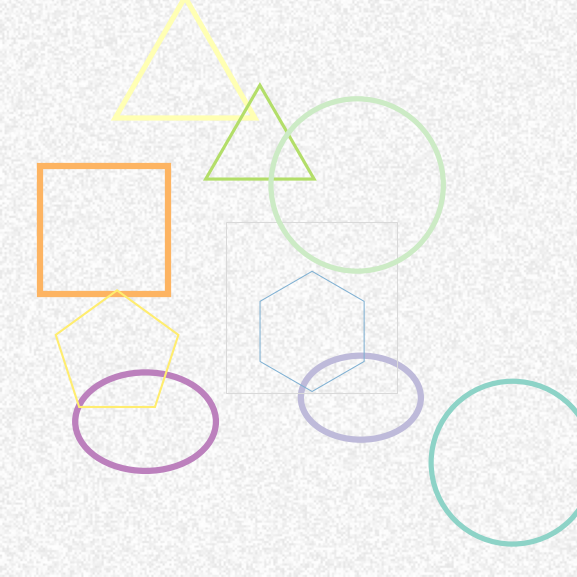[{"shape": "circle", "thickness": 2.5, "radius": 0.7, "center": [0.888, 0.198]}, {"shape": "triangle", "thickness": 2.5, "radius": 0.7, "center": [0.32, 0.865]}, {"shape": "oval", "thickness": 3, "radius": 0.52, "center": [0.625, 0.311]}, {"shape": "hexagon", "thickness": 0.5, "radius": 0.52, "center": [0.54, 0.425]}, {"shape": "square", "thickness": 3, "radius": 0.55, "center": [0.18, 0.601]}, {"shape": "triangle", "thickness": 1.5, "radius": 0.54, "center": [0.45, 0.743]}, {"shape": "square", "thickness": 0.5, "radius": 0.74, "center": [0.54, 0.467]}, {"shape": "oval", "thickness": 3, "radius": 0.61, "center": [0.252, 0.269]}, {"shape": "circle", "thickness": 2.5, "radius": 0.75, "center": [0.618, 0.679]}, {"shape": "pentagon", "thickness": 1, "radius": 0.56, "center": [0.203, 0.385]}]